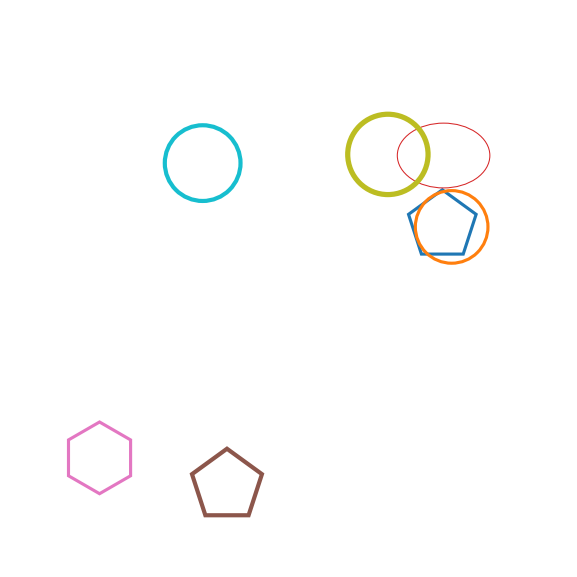[{"shape": "pentagon", "thickness": 1.5, "radius": 0.31, "center": [0.766, 0.609]}, {"shape": "circle", "thickness": 1.5, "radius": 0.31, "center": [0.782, 0.606]}, {"shape": "oval", "thickness": 0.5, "radius": 0.4, "center": [0.768, 0.73]}, {"shape": "pentagon", "thickness": 2, "radius": 0.32, "center": [0.393, 0.158]}, {"shape": "hexagon", "thickness": 1.5, "radius": 0.31, "center": [0.172, 0.206]}, {"shape": "circle", "thickness": 2.5, "radius": 0.35, "center": [0.672, 0.732]}, {"shape": "circle", "thickness": 2, "radius": 0.33, "center": [0.351, 0.717]}]